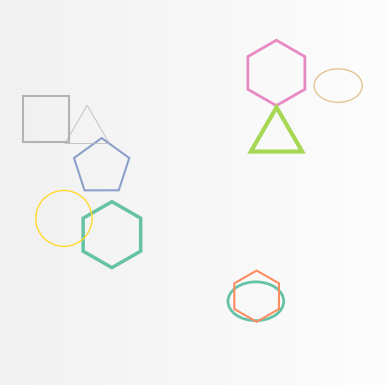[{"shape": "oval", "thickness": 2, "radius": 0.36, "center": [0.66, 0.218]}, {"shape": "hexagon", "thickness": 2.5, "radius": 0.43, "center": [0.289, 0.39]}, {"shape": "hexagon", "thickness": 1.5, "radius": 0.33, "center": [0.662, 0.231]}, {"shape": "pentagon", "thickness": 1.5, "radius": 0.38, "center": [0.262, 0.566]}, {"shape": "hexagon", "thickness": 2, "radius": 0.42, "center": [0.713, 0.811]}, {"shape": "triangle", "thickness": 3, "radius": 0.38, "center": [0.714, 0.645]}, {"shape": "circle", "thickness": 1, "radius": 0.36, "center": [0.165, 0.433]}, {"shape": "oval", "thickness": 1, "radius": 0.31, "center": [0.873, 0.778]}, {"shape": "triangle", "thickness": 0.5, "radius": 0.33, "center": [0.225, 0.66]}, {"shape": "square", "thickness": 1.5, "radius": 0.3, "center": [0.118, 0.691]}]